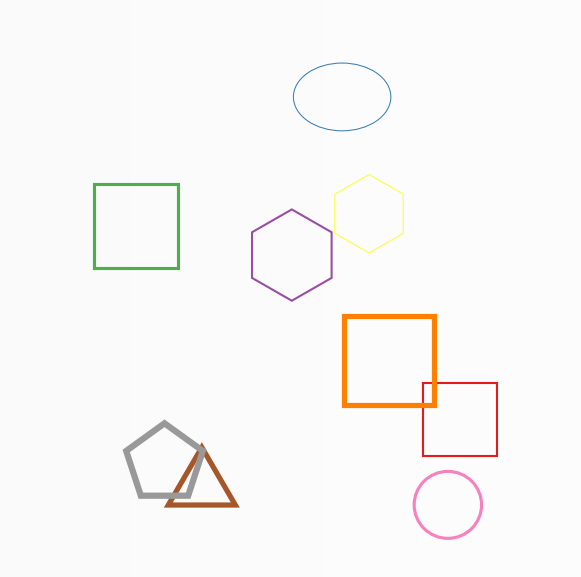[{"shape": "square", "thickness": 1, "radius": 0.32, "center": [0.792, 0.273]}, {"shape": "oval", "thickness": 0.5, "radius": 0.42, "center": [0.589, 0.831]}, {"shape": "square", "thickness": 1.5, "radius": 0.36, "center": [0.234, 0.608]}, {"shape": "hexagon", "thickness": 1, "radius": 0.4, "center": [0.502, 0.557]}, {"shape": "square", "thickness": 2.5, "radius": 0.39, "center": [0.669, 0.375]}, {"shape": "hexagon", "thickness": 0.5, "radius": 0.34, "center": [0.635, 0.629]}, {"shape": "triangle", "thickness": 2.5, "radius": 0.33, "center": [0.347, 0.158]}, {"shape": "circle", "thickness": 1.5, "radius": 0.29, "center": [0.771, 0.125]}, {"shape": "pentagon", "thickness": 3, "radius": 0.35, "center": [0.283, 0.197]}]